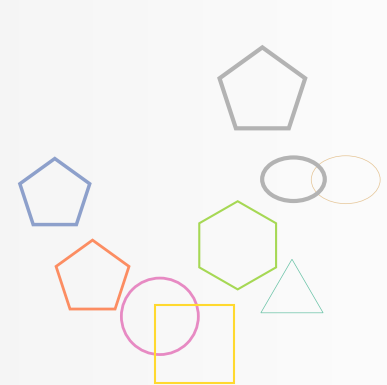[{"shape": "triangle", "thickness": 0.5, "radius": 0.46, "center": [0.753, 0.234]}, {"shape": "pentagon", "thickness": 2, "radius": 0.49, "center": [0.239, 0.277]}, {"shape": "pentagon", "thickness": 2.5, "radius": 0.47, "center": [0.141, 0.493]}, {"shape": "circle", "thickness": 2, "radius": 0.5, "center": [0.413, 0.178]}, {"shape": "hexagon", "thickness": 1.5, "radius": 0.57, "center": [0.613, 0.363]}, {"shape": "square", "thickness": 1.5, "radius": 0.5, "center": [0.502, 0.106]}, {"shape": "oval", "thickness": 0.5, "radius": 0.44, "center": [0.892, 0.533]}, {"shape": "oval", "thickness": 3, "radius": 0.4, "center": [0.757, 0.534]}, {"shape": "pentagon", "thickness": 3, "radius": 0.58, "center": [0.677, 0.761]}]